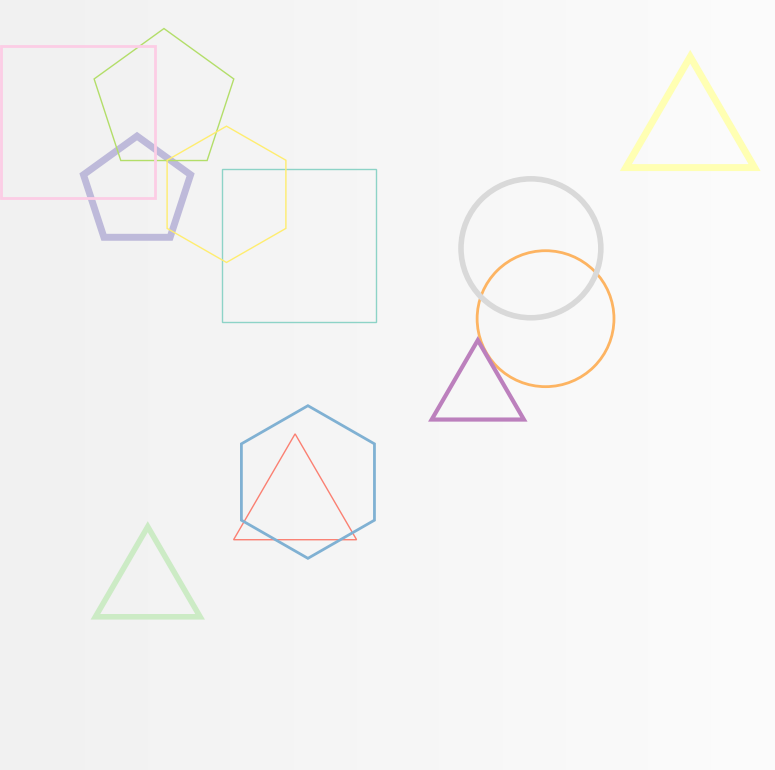[{"shape": "square", "thickness": 0.5, "radius": 0.5, "center": [0.385, 0.681]}, {"shape": "triangle", "thickness": 2.5, "radius": 0.48, "center": [0.891, 0.83]}, {"shape": "pentagon", "thickness": 2.5, "radius": 0.36, "center": [0.177, 0.751]}, {"shape": "triangle", "thickness": 0.5, "radius": 0.46, "center": [0.381, 0.345]}, {"shape": "hexagon", "thickness": 1, "radius": 0.5, "center": [0.397, 0.374]}, {"shape": "circle", "thickness": 1, "radius": 0.44, "center": [0.704, 0.586]}, {"shape": "pentagon", "thickness": 0.5, "radius": 0.47, "center": [0.212, 0.868]}, {"shape": "square", "thickness": 1, "radius": 0.5, "center": [0.1, 0.842]}, {"shape": "circle", "thickness": 2, "radius": 0.45, "center": [0.685, 0.678]}, {"shape": "triangle", "thickness": 1.5, "radius": 0.34, "center": [0.617, 0.489]}, {"shape": "triangle", "thickness": 2, "radius": 0.39, "center": [0.191, 0.238]}, {"shape": "hexagon", "thickness": 0.5, "radius": 0.44, "center": [0.292, 0.748]}]